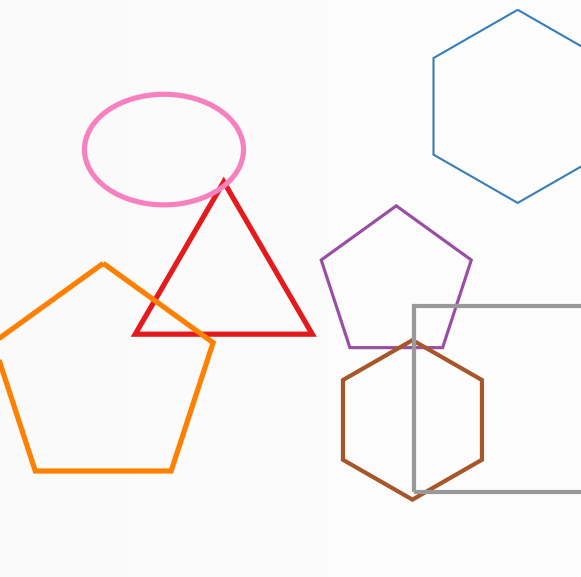[{"shape": "triangle", "thickness": 2.5, "radius": 0.88, "center": [0.385, 0.508]}, {"shape": "hexagon", "thickness": 1, "radius": 0.84, "center": [0.891, 0.815]}, {"shape": "pentagon", "thickness": 1.5, "radius": 0.68, "center": [0.682, 0.507]}, {"shape": "pentagon", "thickness": 2.5, "radius": 0.99, "center": [0.178, 0.344]}, {"shape": "hexagon", "thickness": 2, "radius": 0.69, "center": [0.71, 0.272]}, {"shape": "oval", "thickness": 2.5, "radius": 0.68, "center": [0.282, 0.74]}, {"shape": "square", "thickness": 2, "radius": 0.8, "center": [0.874, 0.308]}]